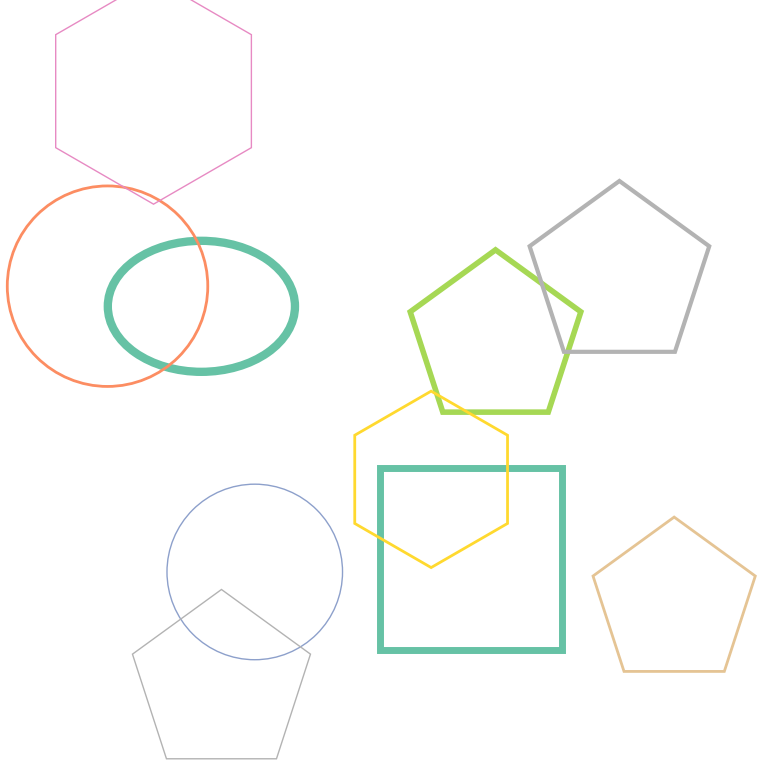[{"shape": "square", "thickness": 2.5, "radius": 0.59, "center": [0.612, 0.275]}, {"shape": "oval", "thickness": 3, "radius": 0.61, "center": [0.262, 0.602]}, {"shape": "circle", "thickness": 1, "radius": 0.65, "center": [0.14, 0.628]}, {"shape": "circle", "thickness": 0.5, "radius": 0.57, "center": [0.331, 0.257]}, {"shape": "hexagon", "thickness": 0.5, "radius": 0.73, "center": [0.199, 0.882]}, {"shape": "pentagon", "thickness": 2, "radius": 0.58, "center": [0.644, 0.559]}, {"shape": "hexagon", "thickness": 1, "radius": 0.57, "center": [0.56, 0.377]}, {"shape": "pentagon", "thickness": 1, "radius": 0.55, "center": [0.876, 0.218]}, {"shape": "pentagon", "thickness": 1.5, "radius": 0.61, "center": [0.804, 0.642]}, {"shape": "pentagon", "thickness": 0.5, "radius": 0.61, "center": [0.288, 0.113]}]